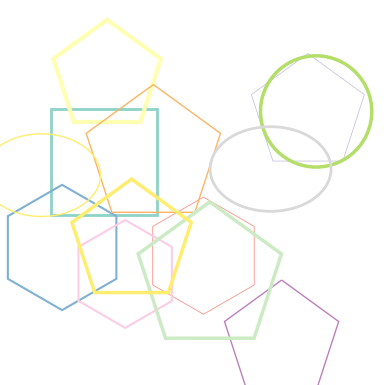[{"shape": "square", "thickness": 2, "radius": 0.69, "center": [0.271, 0.579]}, {"shape": "pentagon", "thickness": 3, "radius": 0.73, "center": [0.278, 0.802]}, {"shape": "pentagon", "thickness": 0.5, "radius": 0.77, "center": [0.8, 0.707]}, {"shape": "hexagon", "thickness": 0.5, "radius": 0.76, "center": [0.528, 0.336]}, {"shape": "hexagon", "thickness": 1.5, "radius": 0.81, "center": [0.161, 0.357]}, {"shape": "pentagon", "thickness": 1, "radius": 0.92, "center": [0.398, 0.597]}, {"shape": "circle", "thickness": 2.5, "radius": 0.72, "center": [0.821, 0.711]}, {"shape": "hexagon", "thickness": 1.5, "radius": 0.7, "center": [0.325, 0.288]}, {"shape": "oval", "thickness": 2, "radius": 0.79, "center": [0.703, 0.561]}, {"shape": "pentagon", "thickness": 1, "radius": 0.78, "center": [0.731, 0.117]}, {"shape": "pentagon", "thickness": 2.5, "radius": 0.98, "center": [0.545, 0.28]}, {"shape": "oval", "thickness": 1, "radius": 0.77, "center": [0.108, 0.545]}, {"shape": "pentagon", "thickness": 2.5, "radius": 0.81, "center": [0.342, 0.372]}]